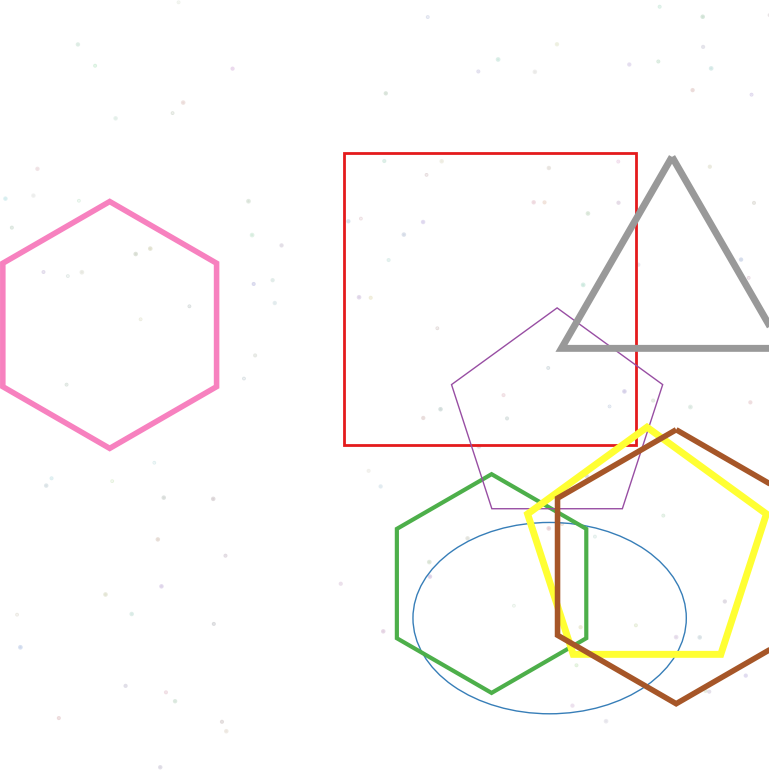[{"shape": "square", "thickness": 1, "radius": 0.95, "center": [0.636, 0.612]}, {"shape": "oval", "thickness": 0.5, "radius": 0.89, "center": [0.714, 0.197]}, {"shape": "hexagon", "thickness": 1.5, "radius": 0.71, "center": [0.638, 0.242]}, {"shape": "pentagon", "thickness": 0.5, "radius": 0.72, "center": [0.724, 0.456]}, {"shape": "pentagon", "thickness": 2.5, "radius": 0.82, "center": [0.84, 0.282]}, {"shape": "hexagon", "thickness": 2, "radius": 0.89, "center": [0.878, 0.264]}, {"shape": "hexagon", "thickness": 2, "radius": 0.8, "center": [0.142, 0.578]}, {"shape": "triangle", "thickness": 2.5, "radius": 0.83, "center": [0.873, 0.63]}]